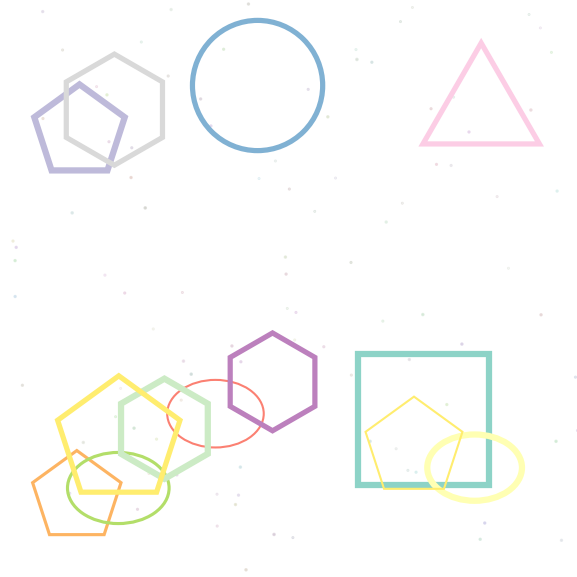[{"shape": "square", "thickness": 3, "radius": 0.57, "center": [0.734, 0.272]}, {"shape": "oval", "thickness": 3, "radius": 0.41, "center": [0.822, 0.189]}, {"shape": "pentagon", "thickness": 3, "radius": 0.41, "center": [0.138, 0.771]}, {"shape": "oval", "thickness": 1, "radius": 0.42, "center": [0.373, 0.283]}, {"shape": "circle", "thickness": 2.5, "radius": 0.56, "center": [0.446, 0.851]}, {"shape": "pentagon", "thickness": 1.5, "radius": 0.4, "center": [0.133, 0.138]}, {"shape": "oval", "thickness": 1.5, "radius": 0.44, "center": [0.205, 0.154]}, {"shape": "triangle", "thickness": 2.5, "radius": 0.58, "center": [0.833, 0.808]}, {"shape": "hexagon", "thickness": 2.5, "radius": 0.48, "center": [0.198, 0.809]}, {"shape": "hexagon", "thickness": 2.5, "radius": 0.42, "center": [0.472, 0.338]}, {"shape": "hexagon", "thickness": 3, "radius": 0.43, "center": [0.285, 0.257]}, {"shape": "pentagon", "thickness": 2.5, "radius": 0.56, "center": [0.206, 0.237]}, {"shape": "pentagon", "thickness": 1, "radius": 0.44, "center": [0.717, 0.224]}]